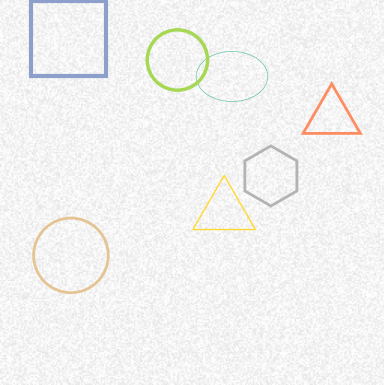[{"shape": "oval", "thickness": 0.5, "radius": 0.47, "center": [0.603, 0.801]}, {"shape": "triangle", "thickness": 2, "radius": 0.43, "center": [0.862, 0.696]}, {"shape": "square", "thickness": 3, "radius": 0.49, "center": [0.179, 0.899]}, {"shape": "circle", "thickness": 2.5, "radius": 0.39, "center": [0.461, 0.844]}, {"shape": "triangle", "thickness": 1, "radius": 0.47, "center": [0.582, 0.451]}, {"shape": "circle", "thickness": 2, "radius": 0.48, "center": [0.184, 0.337]}, {"shape": "hexagon", "thickness": 2, "radius": 0.39, "center": [0.704, 0.543]}]